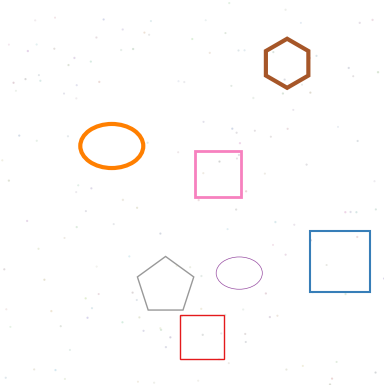[{"shape": "square", "thickness": 1, "radius": 0.29, "center": [0.524, 0.124]}, {"shape": "square", "thickness": 1.5, "radius": 0.39, "center": [0.883, 0.321]}, {"shape": "oval", "thickness": 0.5, "radius": 0.3, "center": [0.621, 0.291]}, {"shape": "oval", "thickness": 3, "radius": 0.41, "center": [0.29, 0.621]}, {"shape": "hexagon", "thickness": 3, "radius": 0.32, "center": [0.746, 0.836]}, {"shape": "square", "thickness": 2, "radius": 0.3, "center": [0.567, 0.547]}, {"shape": "pentagon", "thickness": 1, "radius": 0.38, "center": [0.43, 0.257]}]